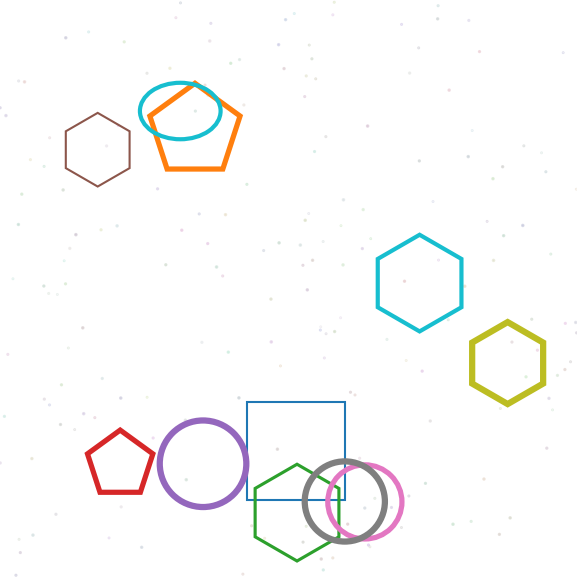[{"shape": "square", "thickness": 1, "radius": 0.43, "center": [0.513, 0.218]}, {"shape": "pentagon", "thickness": 2.5, "radius": 0.41, "center": [0.338, 0.773]}, {"shape": "hexagon", "thickness": 1.5, "radius": 0.42, "center": [0.514, 0.111]}, {"shape": "pentagon", "thickness": 2.5, "radius": 0.3, "center": [0.208, 0.195]}, {"shape": "circle", "thickness": 3, "radius": 0.37, "center": [0.352, 0.196]}, {"shape": "hexagon", "thickness": 1, "radius": 0.32, "center": [0.169, 0.74]}, {"shape": "circle", "thickness": 2.5, "radius": 0.32, "center": [0.632, 0.13]}, {"shape": "circle", "thickness": 3, "radius": 0.35, "center": [0.597, 0.131]}, {"shape": "hexagon", "thickness": 3, "radius": 0.35, "center": [0.879, 0.37]}, {"shape": "hexagon", "thickness": 2, "radius": 0.42, "center": [0.727, 0.509]}, {"shape": "oval", "thickness": 2, "radius": 0.35, "center": [0.312, 0.807]}]